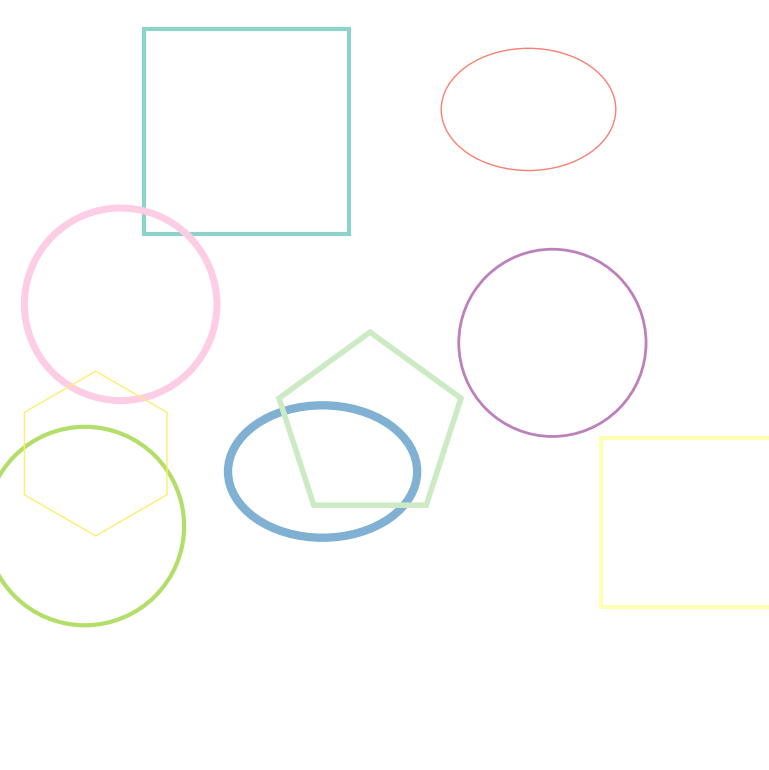[{"shape": "square", "thickness": 1.5, "radius": 0.66, "center": [0.32, 0.829]}, {"shape": "square", "thickness": 1.5, "radius": 0.55, "center": [0.891, 0.322]}, {"shape": "oval", "thickness": 0.5, "radius": 0.57, "center": [0.686, 0.858]}, {"shape": "oval", "thickness": 3, "radius": 0.61, "center": [0.419, 0.388]}, {"shape": "circle", "thickness": 1.5, "radius": 0.64, "center": [0.11, 0.317]}, {"shape": "circle", "thickness": 2.5, "radius": 0.63, "center": [0.157, 0.605]}, {"shape": "circle", "thickness": 1, "radius": 0.61, "center": [0.717, 0.555]}, {"shape": "pentagon", "thickness": 2, "radius": 0.62, "center": [0.481, 0.444]}, {"shape": "hexagon", "thickness": 0.5, "radius": 0.53, "center": [0.124, 0.411]}]